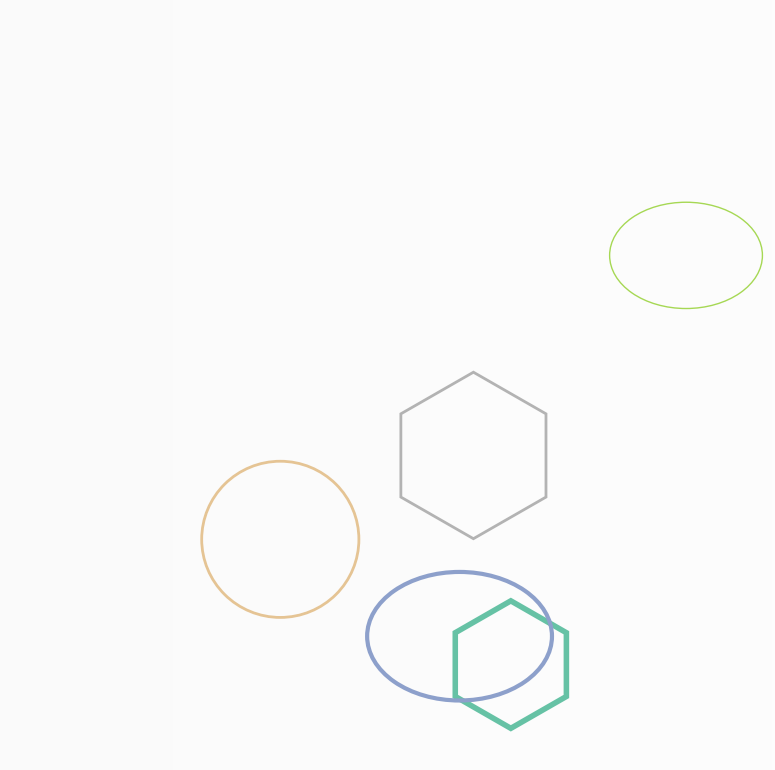[{"shape": "hexagon", "thickness": 2, "radius": 0.41, "center": [0.659, 0.137]}, {"shape": "oval", "thickness": 1.5, "radius": 0.6, "center": [0.593, 0.174]}, {"shape": "oval", "thickness": 0.5, "radius": 0.49, "center": [0.885, 0.668]}, {"shape": "circle", "thickness": 1, "radius": 0.51, "center": [0.362, 0.3]}, {"shape": "hexagon", "thickness": 1, "radius": 0.54, "center": [0.611, 0.409]}]